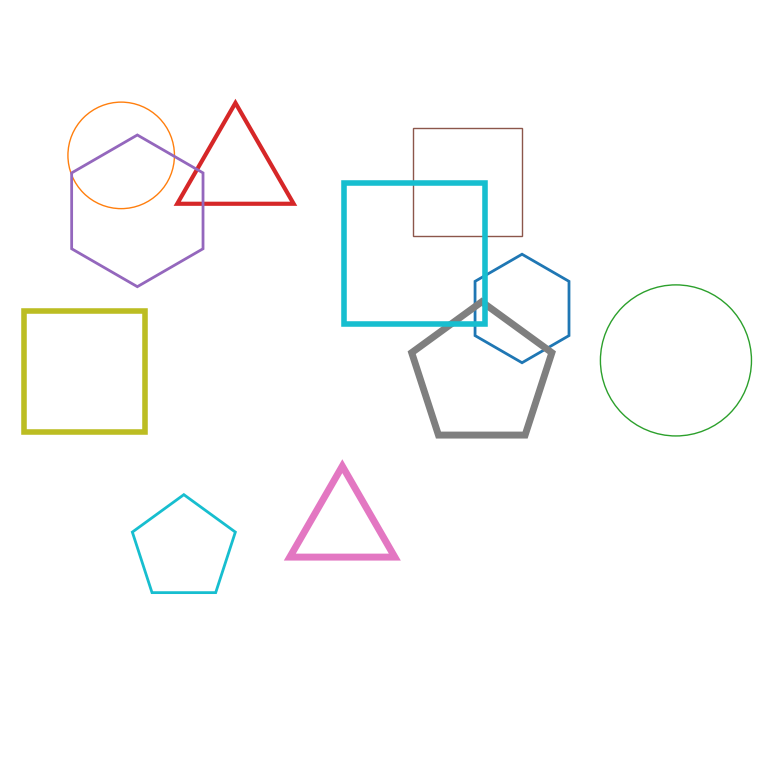[{"shape": "hexagon", "thickness": 1, "radius": 0.35, "center": [0.678, 0.599]}, {"shape": "circle", "thickness": 0.5, "radius": 0.35, "center": [0.157, 0.798]}, {"shape": "circle", "thickness": 0.5, "radius": 0.49, "center": [0.878, 0.532]}, {"shape": "triangle", "thickness": 1.5, "radius": 0.44, "center": [0.306, 0.779]}, {"shape": "hexagon", "thickness": 1, "radius": 0.49, "center": [0.178, 0.726]}, {"shape": "square", "thickness": 0.5, "radius": 0.35, "center": [0.607, 0.764]}, {"shape": "triangle", "thickness": 2.5, "radius": 0.39, "center": [0.445, 0.316]}, {"shape": "pentagon", "thickness": 2.5, "radius": 0.48, "center": [0.626, 0.512]}, {"shape": "square", "thickness": 2, "radius": 0.39, "center": [0.11, 0.518]}, {"shape": "pentagon", "thickness": 1, "radius": 0.35, "center": [0.239, 0.287]}, {"shape": "square", "thickness": 2, "radius": 0.46, "center": [0.539, 0.671]}]